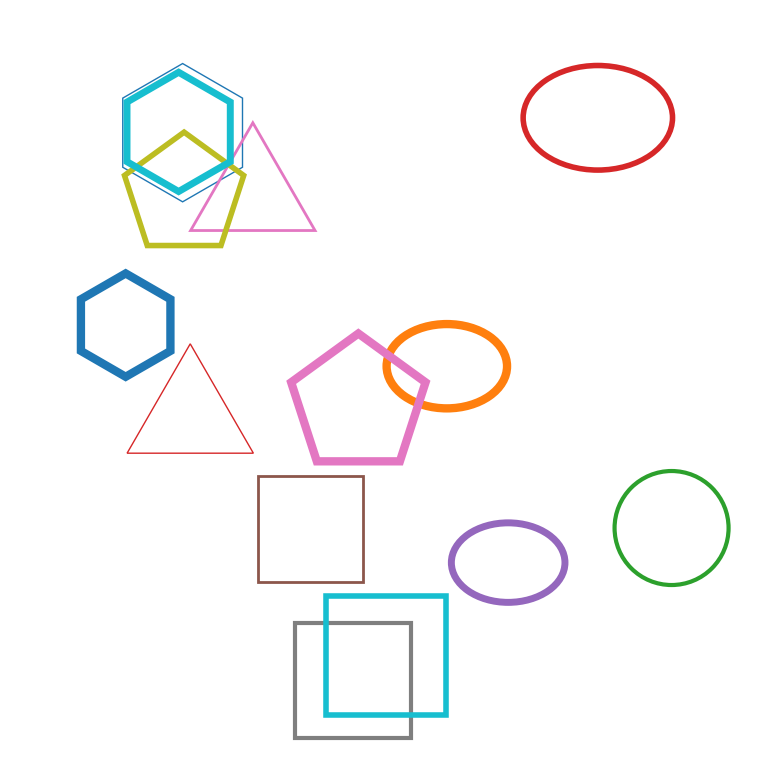[{"shape": "hexagon", "thickness": 0.5, "radius": 0.45, "center": [0.237, 0.828]}, {"shape": "hexagon", "thickness": 3, "radius": 0.34, "center": [0.163, 0.578]}, {"shape": "oval", "thickness": 3, "radius": 0.39, "center": [0.58, 0.524]}, {"shape": "circle", "thickness": 1.5, "radius": 0.37, "center": [0.872, 0.314]}, {"shape": "triangle", "thickness": 0.5, "radius": 0.47, "center": [0.247, 0.459]}, {"shape": "oval", "thickness": 2, "radius": 0.49, "center": [0.776, 0.847]}, {"shape": "oval", "thickness": 2.5, "radius": 0.37, "center": [0.66, 0.269]}, {"shape": "square", "thickness": 1, "radius": 0.34, "center": [0.404, 0.313]}, {"shape": "triangle", "thickness": 1, "radius": 0.47, "center": [0.328, 0.747]}, {"shape": "pentagon", "thickness": 3, "radius": 0.46, "center": [0.465, 0.475]}, {"shape": "square", "thickness": 1.5, "radius": 0.38, "center": [0.458, 0.116]}, {"shape": "pentagon", "thickness": 2, "radius": 0.41, "center": [0.239, 0.747]}, {"shape": "square", "thickness": 2, "radius": 0.39, "center": [0.501, 0.149]}, {"shape": "hexagon", "thickness": 2.5, "radius": 0.39, "center": [0.232, 0.829]}]